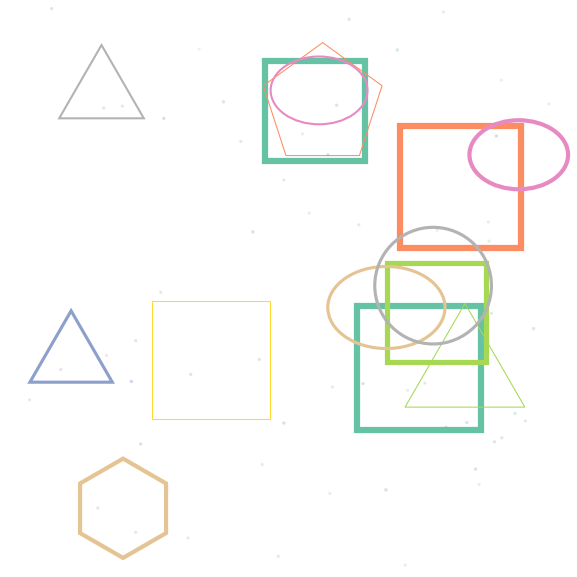[{"shape": "square", "thickness": 3, "radius": 0.54, "center": [0.726, 0.362]}, {"shape": "square", "thickness": 3, "radius": 0.43, "center": [0.545, 0.806]}, {"shape": "square", "thickness": 3, "radius": 0.53, "center": [0.797, 0.676]}, {"shape": "pentagon", "thickness": 0.5, "radius": 0.54, "center": [0.559, 0.817]}, {"shape": "triangle", "thickness": 1.5, "radius": 0.41, "center": [0.123, 0.379]}, {"shape": "oval", "thickness": 1, "radius": 0.42, "center": [0.552, 0.843]}, {"shape": "oval", "thickness": 2, "radius": 0.43, "center": [0.898, 0.731]}, {"shape": "square", "thickness": 2.5, "radius": 0.43, "center": [0.755, 0.459]}, {"shape": "triangle", "thickness": 0.5, "radius": 0.6, "center": [0.805, 0.354]}, {"shape": "square", "thickness": 0.5, "radius": 0.51, "center": [0.366, 0.376]}, {"shape": "oval", "thickness": 1.5, "radius": 0.51, "center": [0.669, 0.467]}, {"shape": "hexagon", "thickness": 2, "radius": 0.43, "center": [0.213, 0.119]}, {"shape": "triangle", "thickness": 1, "radius": 0.42, "center": [0.176, 0.837]}, {"shape": "circle", "thickness": 1.5, "radius": 0.51, "center": [0.75, 0.505]}]